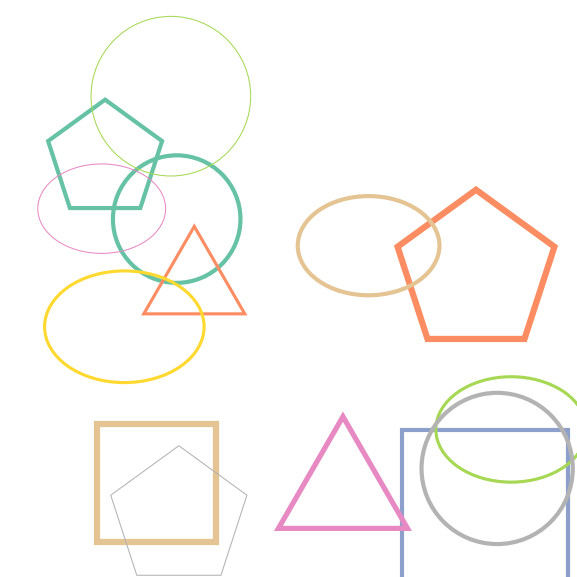[{"shape": "circle", "thickness": 2, "radius": 0.55, "center": [0.306, 0.62]}, {"shape": "pentagon", "thickness": 2, "radius": 0.52, "center": [0.182, 0.723]}, {"shape": "pentagon", "thickness": 3, "radius": 0.71, "center": [0.824, 0.528]}, {"shape": "triangle", "thickness": 1.5, "radius": 0.5, "center": [0.336, 0.506]}, {"shape": "square", "thickness": 2, "radius": 0.72, "center": [0.84, 0.109]}, {"shape": "triangle", "thickness": 2.5, "radius": 0.65, "center": [0.594, 0.149]}, {"shape": "oval", "thickness": 0.5, "radius": 0.55, "center": [0.176, 0.638]}, {"shape": "circle", "thickness": 0.5, "radius": 0.69, "center": [0.296, 0.833]}, {"shape": "oval", "thickness": 1.5, "radius": 0.65, "center": [0.885, 0.256]}, {"shape": "oval", "thickness": 1.5, "radius": 0.69, "center": [0.215, 0.433]}, {"shape": "square", "thickness": 3, "radius": 0.51, "center": [0.271, 0.163]}, {"shape": "oval", "thickness": 2, "radius": 0.61, "center": [0.638, 0.574]}, {"shape": "circle", "thickness": 2, "radius": 0.65, "center": [0.861, 0.188]}, {"shape": "pentagon", "thickness": 0.5, "radius": 0.62, "center": [0.31, 0.103]}]